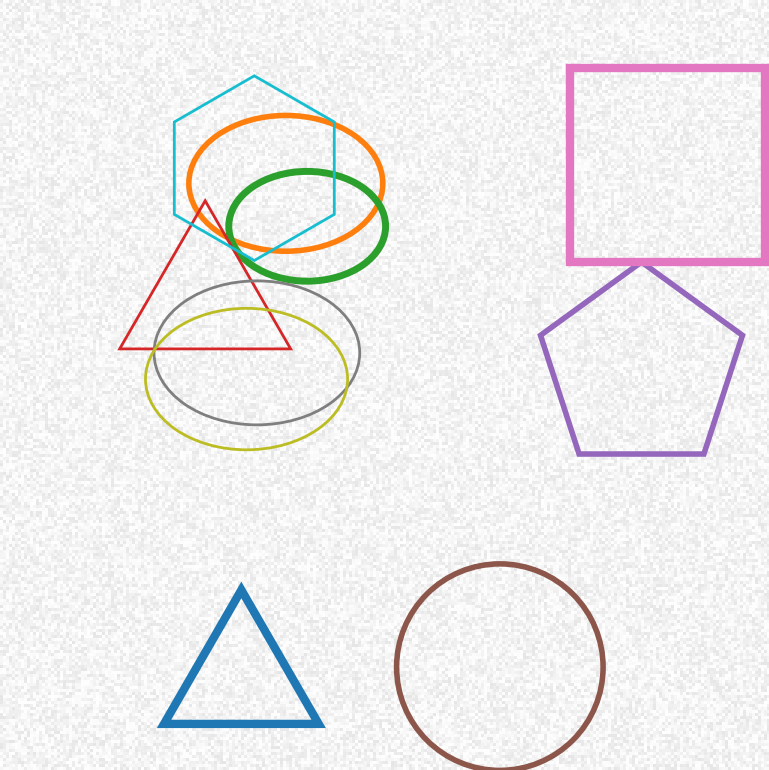[{"shape": "triangle", "thickness": 3, "radius": 0.58, "center": [0.313, 0.118]}, {"shape": "oval", "thickness": 2, "radius": 0.63, "center": [0.371, 0.762]}, {"shape": "oval", "thickness": 2.5, "radius": 0.51, "center": [0.399, 0.706]}, {"shape": "triangle", "thickness": 1, "radius": 0.64, "center": [0.266, 0.611]}, {"shape": "pentagon", "thickness": 2, "radius": 0.69, "center": [0.833, 0.522]}, {"shape": "circle", "thickness": 2, "radius": 0.67, "center": [0.649, 0.134]}, {"shape": "square", "thickness": 3, "radius": 0.63, "center": [0.867, 0.785]}, {"shape": "oval", "thickness": 1, "radius": 0.67, "center": [0.334, 0.542]}, {"shape": "oval", "thickness": 1, "radius": 0.66, "center": [0.32, 0.508]}, {"shape": "hexagon", "thickness": 1, "radius": 0.6, "center": [0.33, 0.782]}]